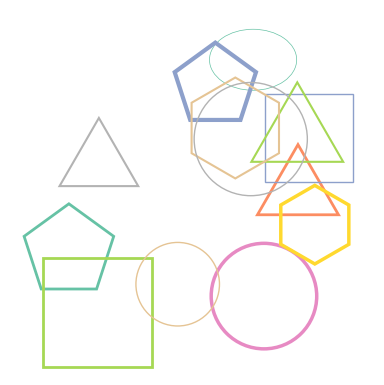[{"shape": "pentagon", "thickness": 2, "radius": 0.61, "center": [0.179, 0.348]}, {"shape": "oval", "thickness": 0.5, "radius": 0.57, "center": [0.657, 0.845]}, {"shape": "triangle", "thickness": 2, "radius": 0.61, "center": [0.774, 0.503]}, {"shape": "square", "thickness": 1, "radius": 0.57, "center": [0.801, 0.642]}, {"shape": "pentagon", "thickness": 3, "radius": 0.56, "center": [0.559, 0.778]}, {"shape": "circle", "thickness": 2.5, "radius": 0.69, "center": [0.686, 0.231]}, {"shape": "triangle", "thickness": 1.5, "radius": 0.69, "center": [0.772, 0.649]}, {"shape": "square", "thickness": 2, "radius": 0.71, "center": [0.253, 0.189]}, {"shape": "hexagon", "thickness": 2.5, "radius": 0.51, "center": [0.818, 0.416]}, {"shape": "circle", "thickness": 1, "radius": 0.54, "center": [0.462, 0.262]}, {"shape": "hexagon", "thickness": 1.5, "radius": 0.66, "center": [0.611, 0.668]}, {"shape": "circle", "thickness": 1, "radius": 0.74, "center": [0.651, 0.639]}, {"shape": "triangle", "thickness": 1.5, "radius": 0.59, "center": [0.257, 0.576]}]